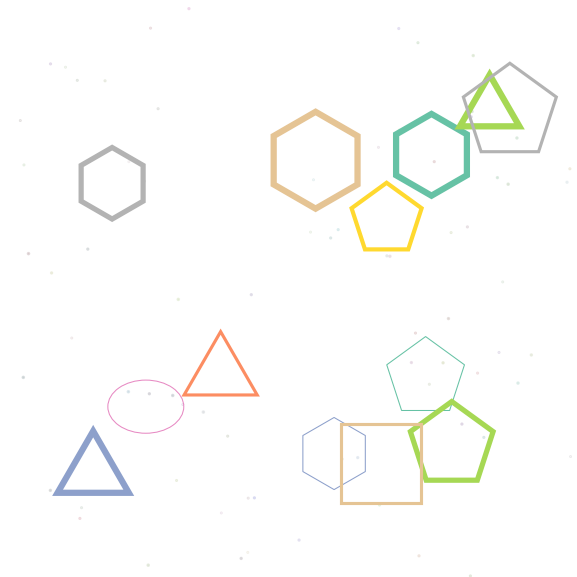[{"shape": "hexagon", "thickness": 3, "radius": 0.35, "center": [0.747, 0.731]}, {"shape": "pentagon", "thickness": 0.5, "radius": 0.35, "center": [0.737, 0.346]}, {"shape": "triangle", "thickness": 1.5, "radius": 0.37, "center": [0.382, 0.352]}, {"shape": "hexagon", "thickness": 0.5, "radius": 0.31, "center": [0.579, 0.214]}, {"shape": "triangle", "thickness": 3, "radius": 0.36, "center": [0.161, 0.181]}, {"shape": "oval", "thickness": 0.5, "radius": 0.33, "center": [0.252, 0.295]}, {"shape": "triangle", "thickness": 3, "radius": 0.3, "center": [0.848, 0.81]}, {"shape": "pentagon", "thickness": 2.5, "radius": 0.38, "center": [0.782, 0.229]}, {"shape": "pentagon", "thickness": 2, "radius": 0.32, "center": [0.669, 0.619]}, {"shape": "hexagon", "thickness": 3, "radius": 0.42, "center": [0.546, 0.722]}, {"shape": "square", "thickness": 1.5, "radius": 0.34, "center": [0.66, 0.197]}, {"shape": "hexagon", "thickness": 2.5, "radius": 0.31, "center": [0.194, 0.682]}, {"shape": "pentagon", "thickness": 1.5, "radius": 0.42, "center": [0.883, 0.805]}]